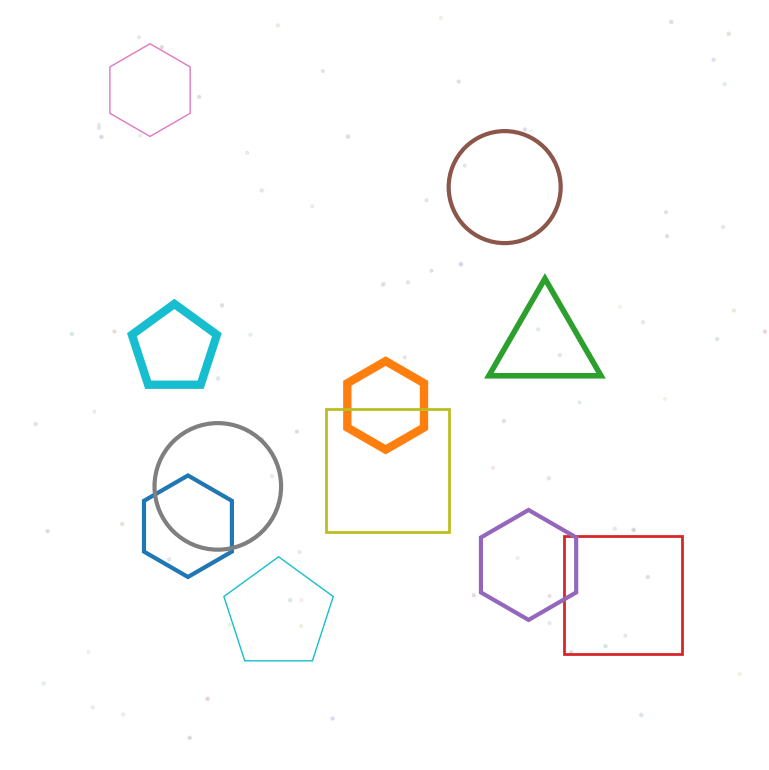[{"shape": "hexagon", "thickness": 1.5, "radius": 0.33, "center": [0.244, 0.317]}, {"shape": "hexagon", "thickness": 3, "radius": 0.29, "center": [0.501, 0.474]}, {"shape": "triangle", "thickness": 2, "radius": 0.42, "center": [0.708, 0.554]}, {"shape": "square", "thickness": 1, "radius": 0.38, "center": [0.809, 0.228]}, {"shape": "hexagon", "thickness": 1.5, "radius": 0.36, "center": [0.686, 0.266]}, {"shape": "circle", "thickness": 1.5, "radius": 0.36, "center": [0.655, 0.757]}, {"shape": "hexagon", "thickness": 0.5, "radius": 0.3, "center": [0.195, 0.883]}, {"shape": "circle", "thickness": 1.5, "radius": 0.41, "center": [0.283, 0.368]}, {"shape": "square", "thickness": 1, "radius": 0.4, "center": [0.504, 0.39]}, {"shape": "pentagon", "thickness": 0.5, "radius": 0.37, "center": [0.362, 0.202]}, {"shape": "pentagon", "thickness": 3, "radius": 0.29, "center": [0.226, 0.547]}]